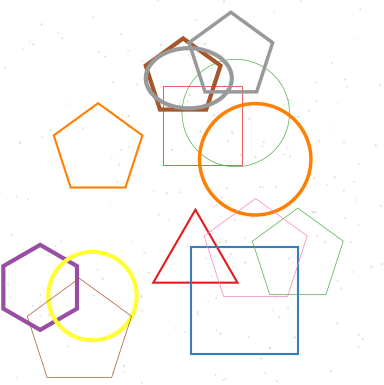[{"shape": "triangle", "thickness": 1.5, "radius": 0.63, "center": [0.508, 0.329]}, {"shape": "square", "thickness": 0.5, "radius": 0.51, "center": [0.525, 0.674]}, {"shape": "square", "thickness": 1.5, "radius": 0.7, "center": [0.635, 0.218]}, {"shape": "circle", "thickness": 0.5, "radius": 0.7, "center": [0.612, 0.706]}, {"shape": "pentagon", "thickness": 0.5, "radius": 0.62, "center": [0.774, 0.335]}, {"shape": "hexagon", "thickness": 3, "radius": 0.55, "center": [0.104, 0.254]}, {"shape": "circle", "thickness": 2.5, "radius": 0.72, "center": [0.663, 0.586]}, {"shape": "pentagon", "thickness": 1.5, "radius": 0.61, "center": [0.255, 0.611]}, {"shape": "circle", "thickness": 3, "radius": 0.57, "center": [0.24, 0.231]}, {"shape": "pentagon", "thickness": 0.5, "radius": 0.71, "center": [0.206, 0.135]}, {"shape": "pentagon", "thickness": 3, "radius": 0.51, "center": [0.476, 0.798]}, {"shape": "pentagon", "thickness": 0.5, "radius": 0.7, "center": [0.664, 0.343]}, {"shape": "pentagon", "thickness": 2.5, "radius": 0.57, "center": [0.6, 0.854]}, {"shape": "oval", "thickness": 3, "radius": 0.56, "center": [0.49, 0.797]}]